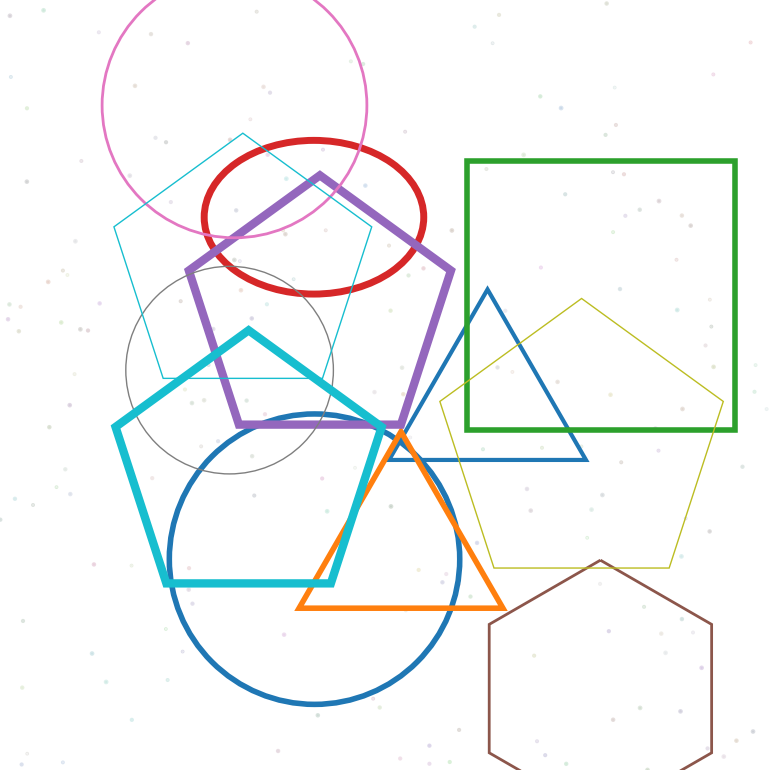[{"shape": "triangle", "thickness": 1.5, "radius": 0.74, "center": [0.633, 0.476]}, {"shape": "circle", "thickness": 2, "radius": 0.94, "center": [0.408, 0.274]}, {"shape": "triangle", "thickness": 2, "radius": 0.76, "center": [0.521, 0.287]}, {"shape": "square", "thickness": 2, "radius": 0.87, "center": [0.78, 0.616]}, {"shape": "oval", "thickness": 2.5, "radius": 0.71, "center": [0.408, 0.718]}, {"shape": "pentagon", "thickness": 3, "radius": 0.89, "center": [0.415, 0.593]}, {"shape": "hexagon", "thickness": 1, "radius": 0.83, "center": [0.78, 0.106]}, {"shape": "circle", "thickness": 1, "radius": 0.86, "center": [0.305, 0.863]}, {"shape": "circle", "thickness": 0.5, "radius": 0.67, "center": [0.298, 0.519]}, {"shape": "pentagon", "thickness": 0.5, "radius": 0.97, "center": [0.755, 0.419]}, {"shape": "pentagon", "thickness": 0.5, "radius": 0.88, "center": [0.315, 0.651]}, {"shape": "pentagon", "thickness": 3, "radius": 0.91, "center": [0.323, 0.389]}]